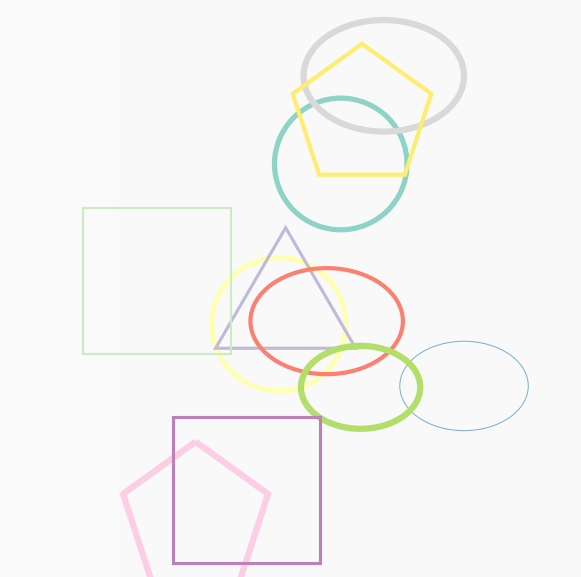[{"shape": "circle", "thickness": 2.5, "radius": 0.57, "center": [0.586, 0.715]}, {"shape": "circle", "thickness": 2.5, "radius": 0.58, "center": [0.48, 0.438]}, {"shape": "triangle", "thickness": 1.5, "radius": 0.7, "center": [0.491, 0.466]}, {"shape": "oval", "thickness": 2, "radius": 0.66, "center": [0.562, 0.443]}, {"shape": "oval", "thickness": 0.5, "radius": 0.55, "center": [0.798, 0.331]}, {"shape": "oval", "thickness": 3, "radius": 0.51, "center": [0.62, 0.328]}, {"shape": "pentagon", "thickness": 3, "radius": 0.66, "center": [0.336, 0.103]}, {"shape": "oval", "thickness": 3, "radius": 0.69, "center": [0.66, 0.868]}, {"shape": "square", "thickness": 1.5, "radius": 0.63, "center": [0.424, 0.151]}, {"shape": "square", "thickness": 1, "radius": 0.64, "center": [0.27, 0.513]}, {"shape": "pentagon", "thickness": 2, "radius": 0.63, "center": [0.623, 0.798]}]